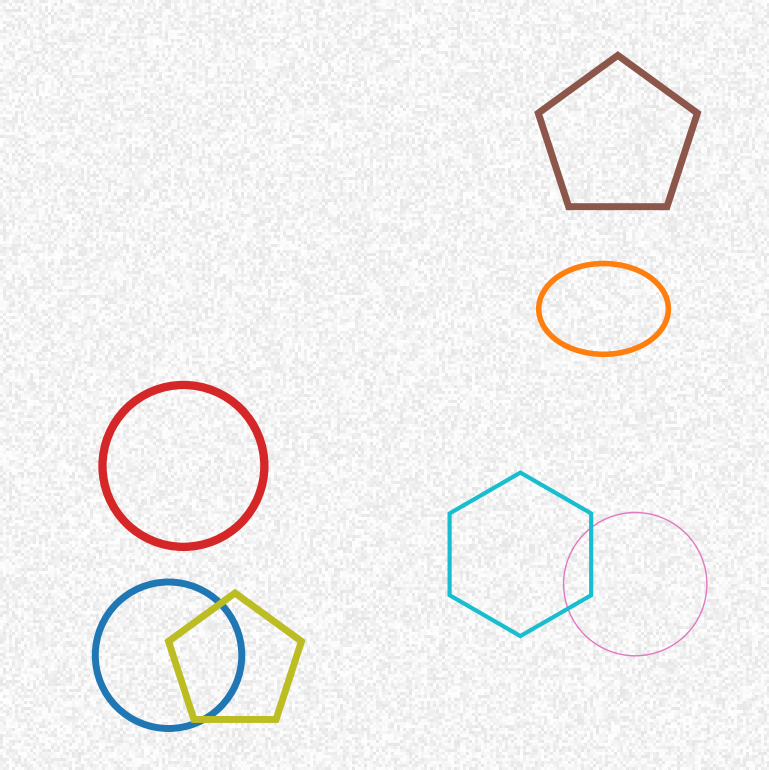[{"shape": "circle", "thickness": 2.5, "radius": 0.48, "center": [0.219, 0.149]}, {"shape": "oval", "thickness": 2, "radius": 0.42, "center": [0.784, 0.599]}, {"shape": "circle", "thickness": 3, "radius": 0.53, "center": [0.238, 0.395]}, {"shape": "pentagon", "thickness": 2.5, "radius": 0.54, "center": [0.802, 0.819]}, {"shape": "circle", "thickness": 0.5, "radius": 0.47, "center": [0.825, 0.241]}, {"shape": "pentagon", "thickness": 2.5, "radius": 0.45, "center": [0.305, 0.139]}, {"shape": "hexagon", "thickness": 1.5, "radius": 0.53, "center": [0.676, 0.28]}]